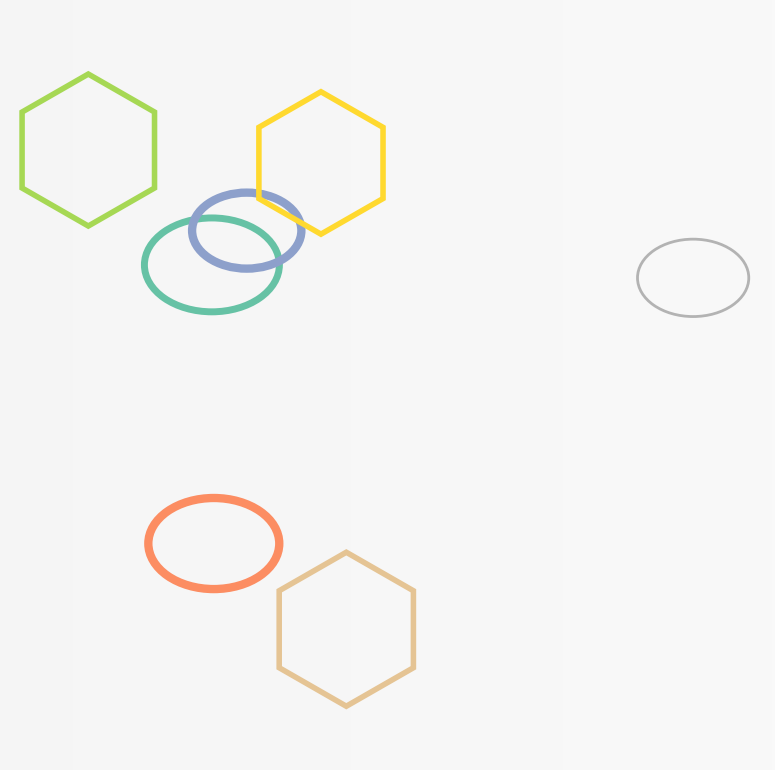[{"shape": "oval", "thickness": 2.5, "radius": 0.44, "center": [0.273, 0.656]}, {"shape": "oval", "thickness": 3, "radius": 0.42, "center": [0.276, 0.294]}, {"shape": "oval", "thickness": 3, "radius": 0.35, "center": [0.318, 0.7]}, {"shape": "hexagon", "thickness": 2, "radius": 0.49, "center": [0.114, 0.805]}, {"shape": "hexagon", "thickness": 2, "radius": 0.46, "center": [0.414, 0.788]}, {"shape": "hexagon", "thickness": 2, "radius": 0.5, "center": [0.447, 0.183]}, {"shape": "oval", "thickness": 1, "radius": 0.36, "center": [0.894, 0.639]}]